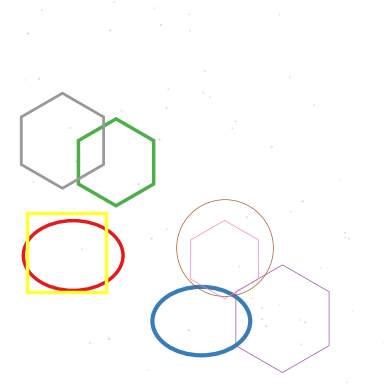[{"shape": "oval", "thickness": 2.5, "radius": 0.65, "center": [0.19, 0.336]}, {"shape": "oval", "thickness": 3, "radius": 0.64, "center": [0.523, 0.166]}, {"shape": "hexagon", "thickness": 2.5, "radius": 0.56, "center": [0.301, 0.578]}, {"shape": "hexagon", "thickness": 0.5, "radius": 0.7, "center": [0.734, 0.172]}, {"shape": "square", "thickness": 2.5, "radius": 0.52, "center": [0.173, 0.344]}, {"shape": "circle", "thickness": 0.5, "radius": 0.63, "center": [0.584, 0.356]}, {"shape": "hexagon", "thickness": 0.5, "radius": 0.51, "center": [0.583, 0.326]}, {"shape": "hexagon", "thickness": 2, "radius": 0.62, "center": [0.162, 0.634]}]